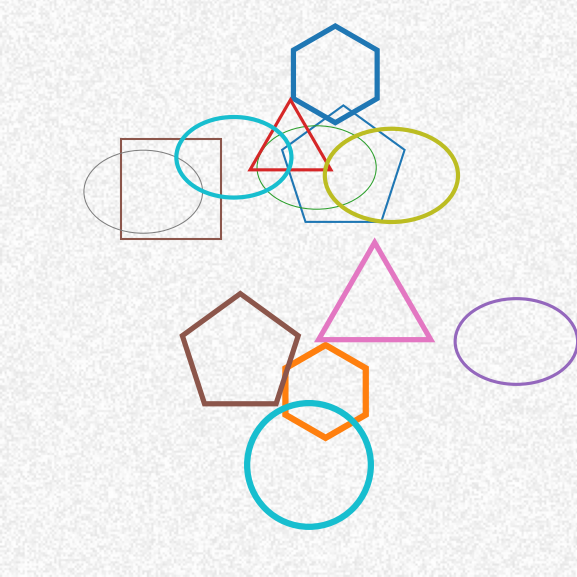[{"shape": "hexagon", "thickness": 2.5, "radius": 0.42, "center": [0.581, 0.87]}, {"shape": "pentagon", "thickness": 1, "radius": 0.56, "center": [0.595, 0.705]}, {"shape": "hexagon", "thickness": 3, "radius": 0.4, "center": [0.564, 0.321]}, {"shape": "oval", "thickness": 0.5, "radius": 0.52, "center": [0.548, 0.709]}, {"shape": "triangle", "thickness": 1.5, "radius": 0.4, "center": [0.503, 0.745]}, {"shape": "oval", "thickness": 1.5, "radius": 0.53, "center": [0.894, 0.408]}, {"shape": "square", "thickness": 1, "radius": 0.43, "center": [0.296, 0.672]}, {"shape": "pentagon", "thickness": 2.5, "radius": 0.53, "center": [0.416, 0.385]}, {"shape": "triangle", "thickness": 2.5, "radius": 0.56, "center": [0.649, 0.467]}, {"shape": "oval", "thickness": 0.5, "radius": 0.51, "center": [0.248, 0.667]}, {"shape": "oval", "thickness": 2, "radius": 0.58, "center": [0.678, 0.695]}, {"shape": "oval", "thickness": 2, "radius": 0.5, "center": [0.405, 0.727]}, {"shape": "circle", "thickness": 3, "radius": 0.54, "center": [0.535, 0.194]}]